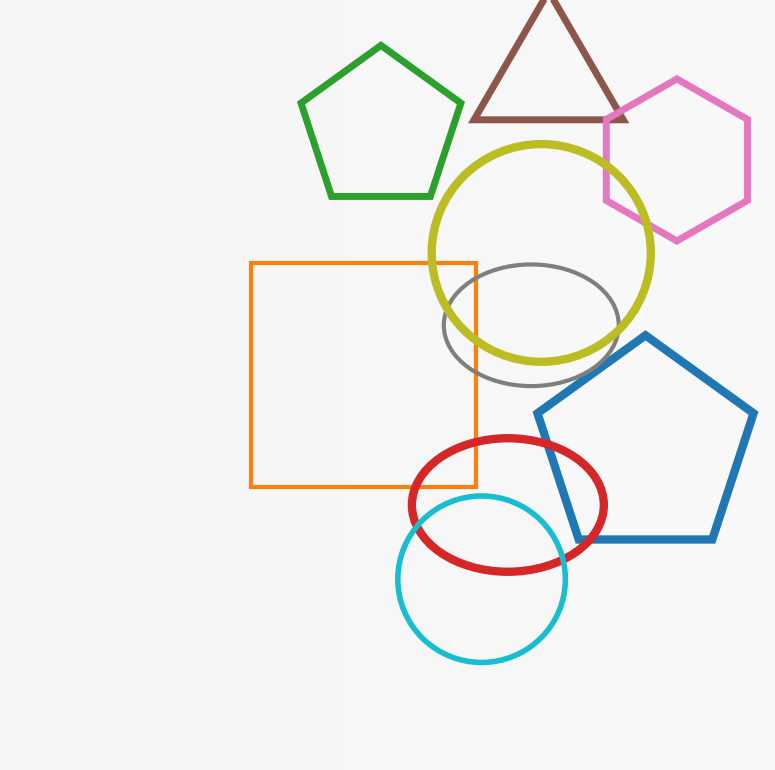[{"shape": "pentagon", "thickness": 3, "radius": 0.73, "center": [0.833, 0.418]}, {"shape": "square", "thickness": 1.5, "radius": 0.73, "center": [0.469, 0.513]}, {"shape": "pentagon", "thickness": 2.5, "radius": 0.54, "center": [0.492, 0.833]}, {"shape": "oval", "thickness": 3, "radius": 0.62, "center": [0.655, 0.344]}, {"shape": "triangle", "thickness": 2.5, "radius": 0.56, "center": [0.708, 0.9]}, {"shape": "hexagon", "thickness": 2.5, "radius": 0.53, "center": [0.873, 0.792]}, {"shape": "oval", "thickness": 1.5, "radius": 0.56, "center": [0.686, 0.578]}, {"shape": "circle", "thickness": 3, "radius": 0.71, "center": [0.698, 0.672]}, {"shape": "circle", "thickness": 2, "radius": 0.54, "center": [0.621, 0.248]}]